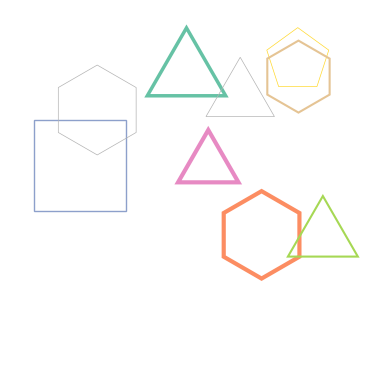[{"shape": "triangle", "thickness": 2.5, "radius": 0.59, "center": [0.484, 0.81]}, {"shape": "hexagon", "thickness": 3, "radius": 0.57, "center": [0.679, 0.39]}, {"shape": "square", "thickness": 1, "radius": 0.59, "center": [0.208, 0.57]}, {"shape": "triangle", "thickness": 3, "radius": 0.45, "center": [0.541, 0.572]}, {"shape": "triangle", "thickness": 1.5, "radius": 0.52, "center": [0.839, 0.386]}, {"shape": "pentagon", "thickness": 0.5, "radius": 0.42, "center": [0.773, 0.844]}, {"shape": "hexagon", "thickness": 1.5, "radius": 0.47, "center": [0.775, 0.801]}, {"shape": "triangle", "thickness": 0.5, "radius": 0.51, "center": [0.624, 0.749]}, {"shape": "hexagon", "thickness": 0.5, "radius": 0.58, "center": [0.253, 0.714]}]